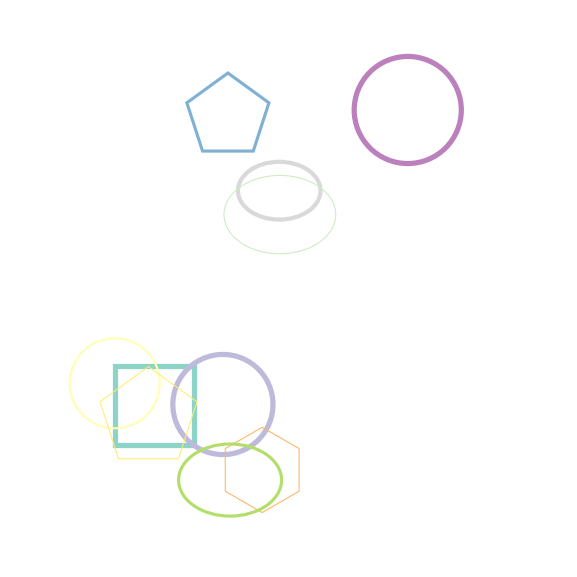[{"shape": "square", "thickness": 2.5, "radius": 0.34, "center": [0.267, 0.297]}, {"shape": "circle", "thickness": 1, "radius": 0.39, "center": [0.199, 0.336]}, {"shape": "circle", "thickness": 2.5, "radius": 0.43, "center": [0.386, 0.299]}, {"shape": "pentagon", "thickness": 1.5, "radius": 0.37, "center": [0.395, 0.798]}, {"shape": "hexagon", "thickness": 0.5, "radius": 0.37, "center": [0.454, 0.185]}, {"shape": "oval", "thickness": 1.5, "radius": 0.45, "center": [0.398, 0.168]}, {"shape": "oval", "thickness": 2, "radius": 0.36, "center": [0.484, 0.669]}, {"shape": "circle", "thickness": 2.5, "radius": 0.46, "center": [0.706, 0.809]}, {"shape": "oval", "thickness": 0.5, "radius": 0.48, "center": [0.485, 0.628]}, {"shape": "pentagon", "thickness": 0.5, "radius": 0.44, "center": [0.257, 0.276]}]